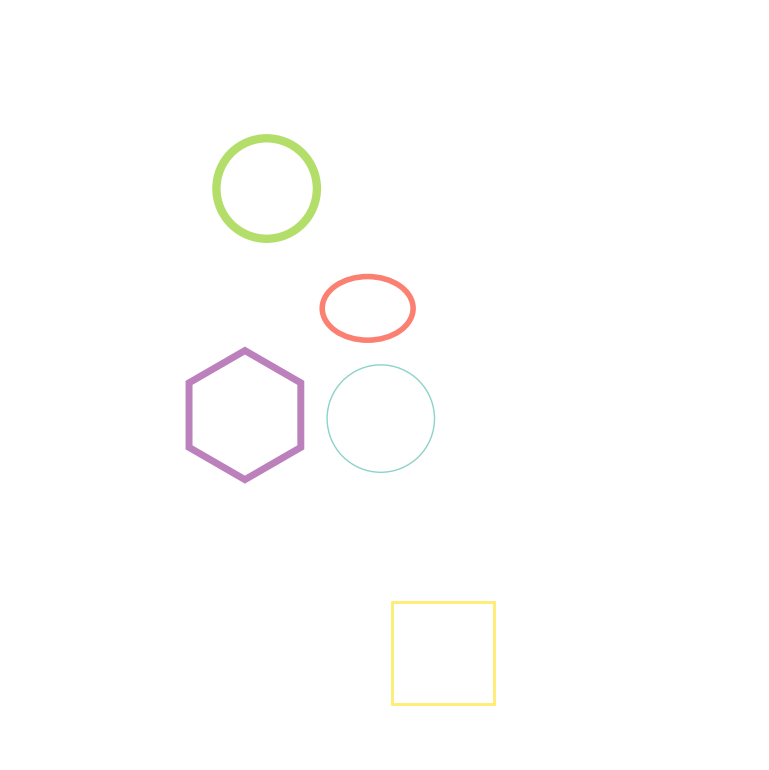[{"shape": "circle", "thickness": 0.5, "radius": 0.35, "center": [0.495, 0.456]}, {"shape": "oval", "thickness": 2, "radius": 0.3, "center": [0.477, 0.6]}, {"shape": "circle", "thickness": 3, "radius": 0.33, "center": [0.346, 0.755]}, {"shape": "hexagon", "thickness": 2.5, "radius": 0.42, "center": [0.318, 0.461]}, {"shape": "square", "thickness": 1, "radius": 0.33, "center": [0.576, 0.152]}]